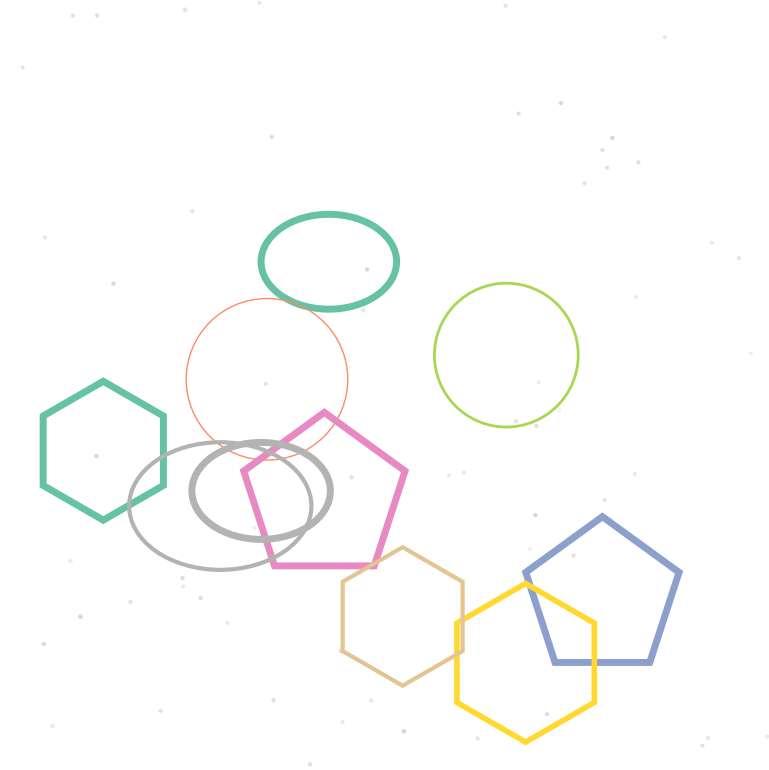[{"shape": "hexagon", "thickness": 2.5, "radius": 0.45, "center": [0.134, 0.415]}, {"shape": "oval", "thickness": 2.5, "radius": 0.44, "center": [0.427, 0.66]}, {"shape": "circle", "thickness": 0.5, "radius": 0.52, "center": [0.347, 0.507]}, {"shape": "pentagon", "thickness": 2.5, "radius": 0.52, "center": [0.782, 0.224]}, {"shape": "pentagon", "thickness": 2.5, "radius": 0.55, "center": [0.421, 0.354]}, {"shape": "circle", "thickness": 1, "radius": 0.47, "center": [0.658, 0.539]}, {"shape": "hexagon", "thickness": 2, "radius": 0.52, "center": [0.683, 0.139]}, {"shape": "hexagon", "thickness": 1.5, "radius": 0.45, "center": [0.523, 0.199]}, {"shape": "oval", "thickness": 2.5, "radius": 0.45, "center": [0.339, 0.362]}, {"shape": "oval", "thickness": 1.5, "radius": 0.59, "center": [0.286, 0.343]}]